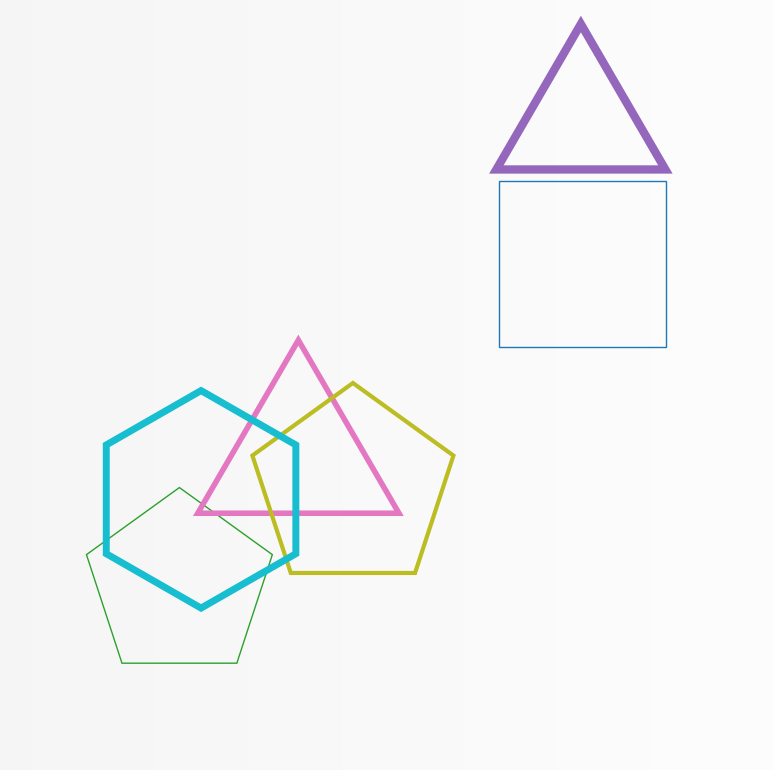[{"shape": "square", "thickness": 0.5, "radius": 0.54, "center": [0.751, 0.658]}, {"shape": "pentagon", "thickness": 0.5, "radius": 0.63, "center": [0.231, 0.241]}, {"shape": "triangle", "thickness": 3, "radius": 0.63, "center": [0.75, 0.843]}, {"shape": "triangle", "thickness": 2, "radius": 0.75, "center": [0.385, 0.408]}, {"shape": "pentagon", "thickness": 1.5, "radius": 0.68, "center": [0.455, 0.366]}, {"shape": "hexagon", "thickness": 2.5, "radius": 0.71, "center": [0.259, 0.352]}]